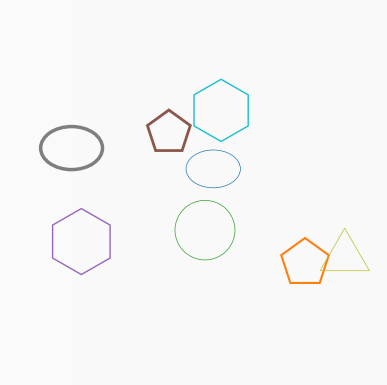[{"shape": "oval", "thickness": 0.5, "radius": 0.35, "center": [0.55, 0.561]}, {"shape": "pentagon", "thickness": 1.5, "radius": 0.32, "center": [0.787, 0.317]}, {"shape": "circle", "thickness": 0.5, "radius": 0.39, "center": [0.529, 0.402]}, {"shape": "hexagon", "thickness": 1, "radius": 0.43, "center": [0.21, 0.373]}, {"shape": "pentagon", "thickness": 2, "radius": 0.29, "center": [0.436, 0.656]}, {"shape": "oval", "thickness": 2.5, "radius": 0.4, "center": [0.185, 0.615]}, {"shape": "triangle", "thickness": 0.5, "radius": 0.37, "center": [0.89, 0.334]}, {"shape": "hexagon", "thickness": 1, "radius": 0.4, "center": [0.571, 0.713]}]